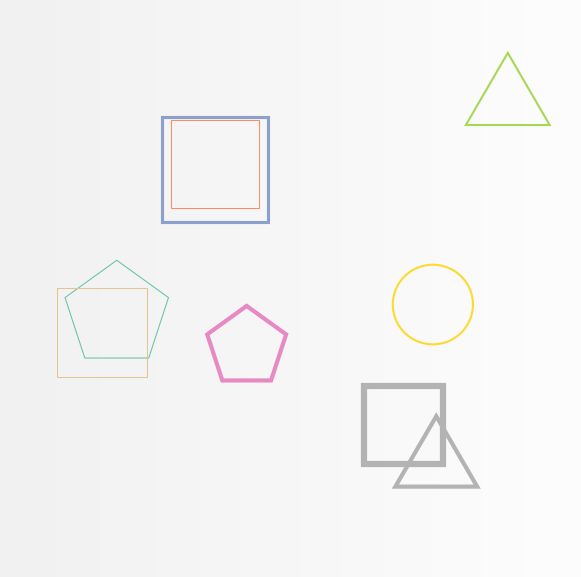[{"shape": "pentagon", "thickness": 0.5, "radius": 0.47, "center": [0.201, 0.455]}, {"shape": "square", "thickness": 0.5, "radius": 0.38, "center": [0.37, 0.715]}, {"shape": "square", "thickness": 1.5, "radius": 0.46, "center": [0.37, 0.705]}, {"shape": "pentagon", "thickness": 2, "radius": 0.36, "center": [0.424, 0.398]}, {"shape": "triangle", "thickness": 1, "radius": 0.42, "center": [0.874, 0.824]}, {"shape": "circle", "thickness": 1, "radius": 0.34, "center": [0.745, 0.472]}, {"shape": "square", "thickness": 0.5, "radius": 0.39, "center": [0.176, 0.423]}, {"shape": "triangle", "thickness": 2, "radius": 0.41, "center": [0.751, 0.197]}, {"shape": "square", "thickness": 3, "radius": 0.34, "center": [0.694, 0.264]}]